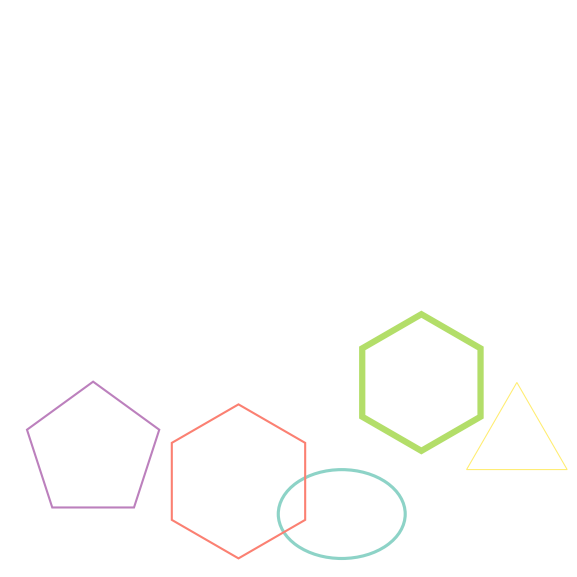[{"shape": "oval", "thickness": 1.5, "radius": 0.55, "center": [0.592, 0.109]}, {"shape": "hexagon", "thickness": 1, "radius": 0.67, "center": [0.413, 0.166]}, {"shape": "hexagon", "thickness": 3, "radius": 0.59, "center": [0.73, 0.337]}, {"shape": "pentagon", "thickness": 1, "radius": 0.6, "center": [0.161, 0.218]}, {"shape": "triangle", "thickness": 0.5, "radius": 0.5, "center": [0.895, 0.236]}]